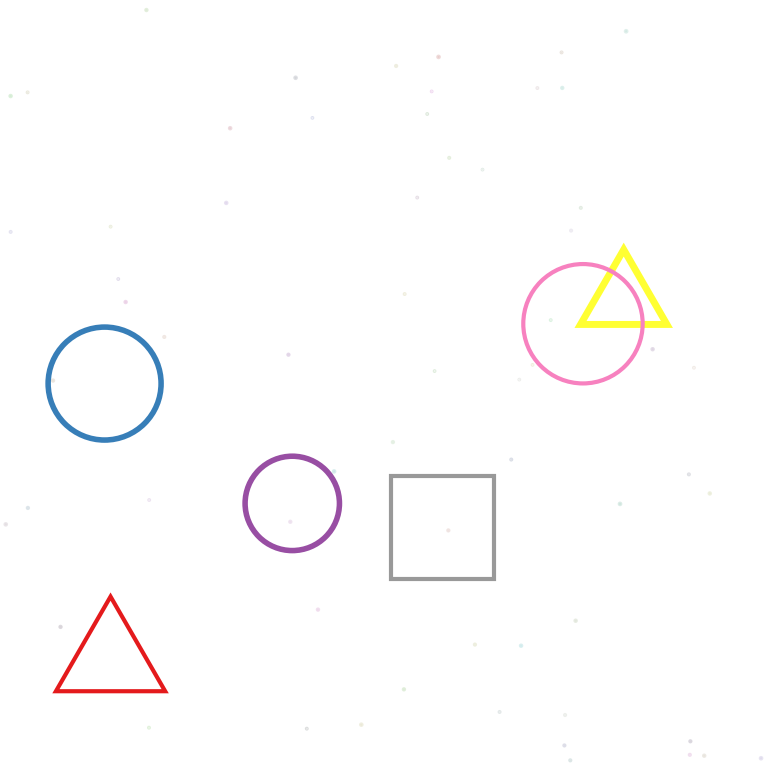[{"shape": "triangle", "thickness": 1.5, "radius": 0.41, "center": [0.144, 0.143]}, {"shape": "circle", "thickness": 2, "radius": 0.37, "center": [0.136, 0.502]}, {"shape": "circle", "thickness": 2, "radius": 0.31, "center": [0.38, 0.346]}, {"shape": "triangle", "thickness": 2.5, "radius": 0.32, "center": [0.81, 0.611]}, {"shape": "circle", "thickness": 1.5, "radius": 0.39, "center": [0.757, 0.58]}, {"shape": "square", "thickness": 1.5, "radius": 0.34, "center": [0.575, 0.315]}]